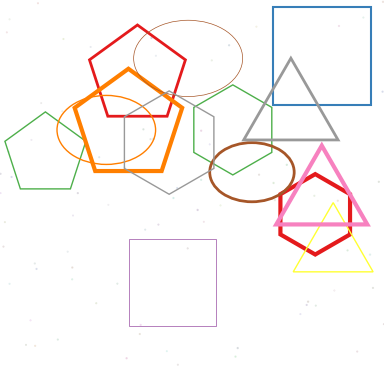[{"shape": "hexagon", "thickness": 3, "radius": 0.52, "center": [0.819, 0.443]}, {"shape": "pentagon", "thickness": 2, "radius": 0.65, "center": [0.357, 0.804]}, {"shape": "square", "thickness": 1.5, "radius": 0.64, "center": [0.837, 0.854]}, {"shape": "pentagon", "thickness": 1, "radius": 0.55, "center": [0.118, 0.599]}, {"shape": "hexagon", "thickness": 1, "radius": 0.58, "center": [0.605, 0.663]}, {"shape": "square", "thickness": 0.5, "radius": 0.57, "center": [0.447, 0.266]}, {"shape": "oval", "thickness": 1, "radius": 0.64, "center": [0.276, 0.663]}, {"shape": "pentagon", "thickness": 3, "radius": 0.73, "center": [0.334, 0.675]}, {"shape": "triangle", "thickness": 1, "radius": 0.6, "center": [0.865, 0.354]}, {"shape": "oval", "thickness": 2, "radius": 0.55, "center": [0.654, 0.553]}, {"shape": "oval", "thickness": 0.5, "radius": 0.71, "center": [0.489, 0.848]}, {"shape": "triangle", "thickness": 3, "radius": 0.68, "center": [0.836, 0.485]}, {"shape": "hexagon", "thickness": 1, "radius": 0.67, "center": [0.439, 0.63]}, {"shape": "triangle", "thickness": 2, "radius": 0.71, "center": [0.756, 0.707]}]